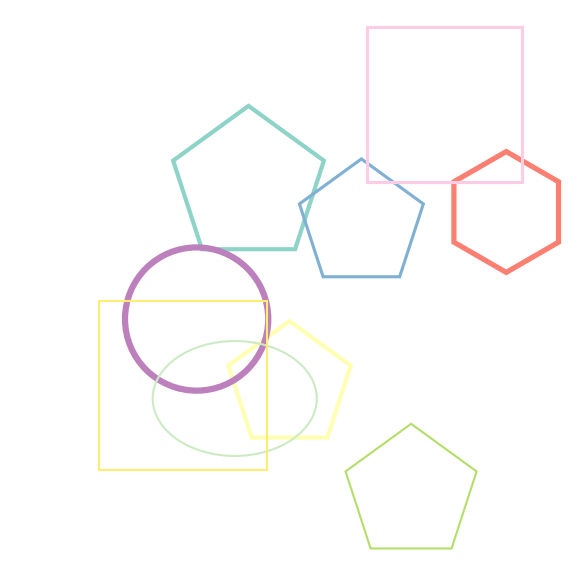[{"shape": "pentagon", "thickness": 2, "radius": 0.69, "center": [0.43, 0.679]}, {"shape": "pentagon", "thickness": 2, "radius": 0.56, "center": [0.501, 0.332]}, {"shape": "hexagon", "thickness": 2.5, "radius": 0.52, "center": [0.877, 0.632]}, {"shape": "pentagon", "thickness": 1.5, "radius": 0.56, "center": [0.626, 0.611]}, {"shape": "pentagon", "thickness": 1, "radius": 0.6, "center": [0.712, 0.146]}, {"shape": "square", "thickness": 1.5, "radius": 0.67, "center": [0.77, 0.818]}, {"shape": "circle", "thickness": 3, "radius": 0.62, "center": [0.34, 0.447]}, {"shape": "oval", "thickness": 1, "radius": 0.71, "center": [0.406, 0.309]}, {"shape": "square", "thickness": 1, "radius": 0.73, "center": [0.317, 0.332]}]